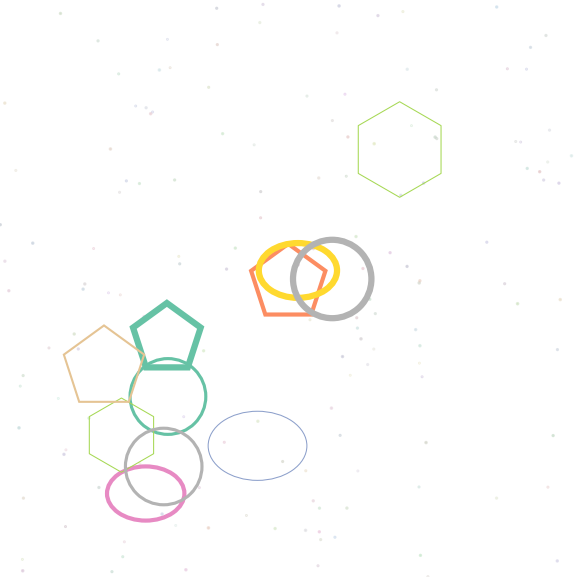[{"shape": "circle", "thickness": 1.5, "radius": 0.33, "center": [0.291, 0.313]}, {"shape": "pentagon", "thickness": 3, "radius": 0.31, "center": [0.289, 0.413]}, {"shape": "pentagon", "thickness": 2, "radius": 0.34, "center": [0.499, 0.509]}, {"shape": "oval", "thickness": 0.5, "radius": 0.43, "center": [0.446, 0.227]}, {"shape": "oval", "thickness": 2, "radius": 0.34, "center": [0.252, 0.145]}, {"shape": "hexagon", "thickness": 0.5, "radius": 0.32, "center": [0.21, 0.246]}, {"shape": "hexagon", "thickness": 0.5, "radius": 0.41, "center": [0.692, 0.74]}, {"shape": "oval", "thickness": 3, "radius": 0.34, "center": [0.516, 0.531]}, {"shape": "pentagon", "thickness": 1, "radius": 0.37, "center": [0.18, 0.362]}, {"shape": "circle", "thickness": 1.5, "radius": 0.33, "center": [0.283, 0.191]}, {"shape": "circle", "thickness": 3, "radius": 0.34, "center": [0.575, 0.516]}]